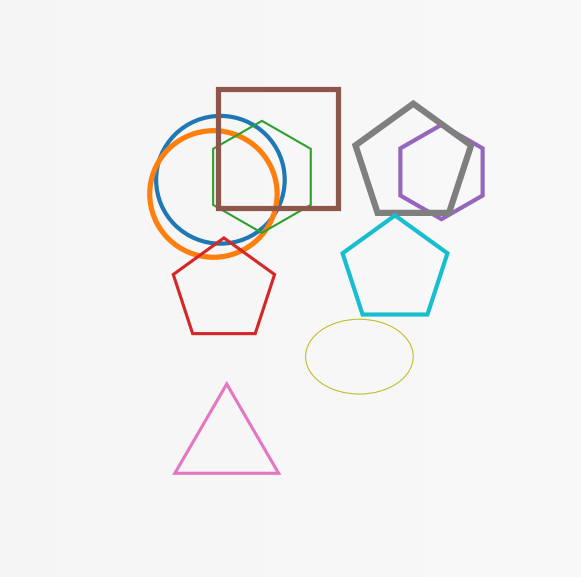[{"shape": "circle", "thickness": 2, "radius": 0.55, "center": [0.379, 0.688]}, {"shape": "circle", "thickness": 2.5, "radius": 0.55, "center": [0.367, 0.663]}, {"shape": "hexagon", "thickness": 1, "radius": 0.48, "center": [0.451, 0.693]}, {"shape": "pentagon", "thickness": 1.5, "radius": 0.46, "center": [0.385, 0.496]}, {"shape": "hexagon", "thickness": 2, "radius": 0.41, "center": [0.76, 0.701]}, {"shape": "square", "thickness": 2.5, "radius": 0.52, "center": [0.479, 0.742]}, {"shape": "triangle", "thickness": 1.5, "radius": 0.52, "center": [0.39, 0.231]}, {"shape": "pentagon", "thickness": 3, "radius": 0.52, "center": [0.711, 0.715]}, {"shape": "oval", "thickness": 0.5, "radius": 0.46, "center": [0.618, 0.382]}, {"shape": "pentagon", "thickness": 2, "radius": 0.47, "center": [0.68, 0.531]}]